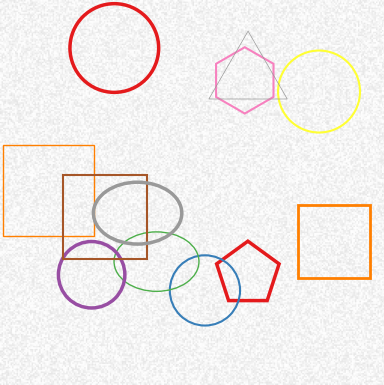[{"shape": "circle", "thickness": 2.5, "radius": 0.58, "center": [0.297, 0.875]}, {"shape": "pentagon", "thickness": 2.5, "radius": 0.43, "center": [0.644, 0.288]}, {"shape": "circle", "thickness": 1.5, "radius": 0.46, "center": [0.532, 0.246]}, {"shape": "oval", "thickness": 1, "radius": 0.55, "center": [0.407, 0.32]}, {"shape": "circle", "thickness": 2.5, "radius": 0.43, "center": [0.238, 0.286]}, {"shape": "square", "thickness": 1, "radius": 0.59, "center": [0.125, 0.504]}, {"shape": "square", "thickness": 2, "radius": 0.47, "center": [0.867, 0.373]}, {"shape": "circle", "thickness": 1.5, "radius": 0.53, "center": [0.829, 0.762]}, {"shape": "square", "thickness": 1.5, "radius": 0.54, "center": [0.272, 0.437]}, {"shape": "hexagon", "thickness": 1.5, "radius": 0.43, "center": [0.636, 0.791]}, {"shape": "oval", "thickness": 2.5, "radius": 0.57, "center": [0.357, 0.446]}, {"shape": "triangle", "thickness": 0.5, "radius": 0.59, "center": [0.644, 0.802]}]